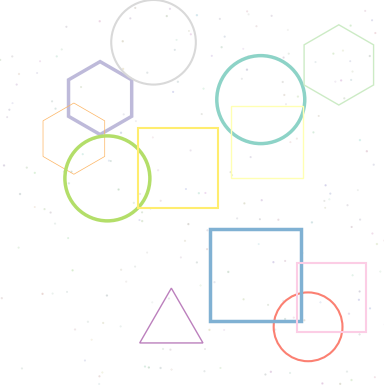[{"shape": "circle", "thickness": 2.5, "radius": 0.57, "center": [0.677, 0.741]}, {"shape": "square", "thickness": 1, "radius": 0.47, "center": [0.695, 0.632]}, {"shape": "hexagon", "thickness": 2.5, "radius": 0.47, "center": [0.26, 0.745]}, {"shape": "circle", "thickness": 1.5, "radius": 0.45, "center": [0.8, 0.151]}, {"shape": "square", "thickness": 2.5, "radius": 0.6, "center": [0.663, 0.286]}, {"shape": "hexagon", "thickness": 0.5, "radius": 0.46, "center": [0.192, 0.64]}, {"shape": "circle", "thickness": 2.5, "radius": 0.55, "center": [0.279, 0.537]}, {"shape": "square", "thickness": 1.5, "radius": 0.45, "center": [0.86, 0.228]}, {"shape": "circle", "thickness": 1.5, "radius": 0.55, "center": [0.399, 0.89]}, {"shape": "triangle", "thickness": 1, "radius": 0.47, "center": [0.445, 0.157]}, {"shape": "hexagon", "thickness": 1, "radius": 0.52, "center": [0.88, 0.831]}, {"shape": "square", "thickness": 1.5, "radius": 0.52, "center": [0.461, 0.565]}]